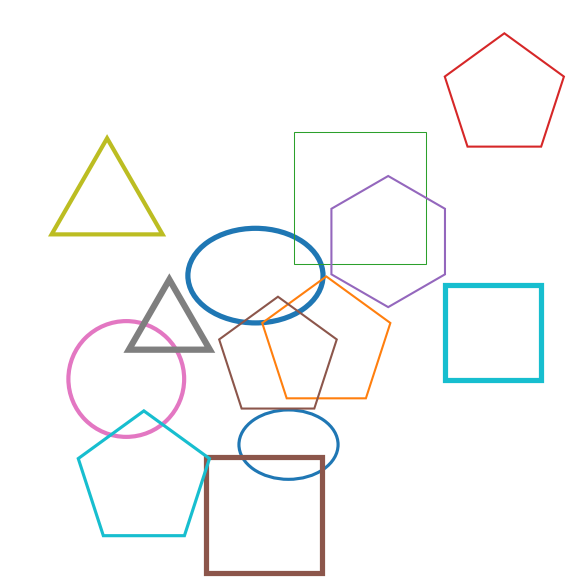[{"shape": "oval", "thickness": 2.5, "radius": 0.59, "center": [0.442, 0.522]}, {"shape": "oval", "thickness": 1.5, "radius": 0.43, "center": [0.5, 0.229]}, {"shape": "pentagon", "thickness": 1, "radius": 0.58, "center": [0.565, 0.404]}, {"shape": "square", "thickness": 0.5, "radius": 0.57, "center": [0.624, 0.656]}, {"shape": "pentagon", "thickness": 1, "radius": 0.54, "center": [0.873, 0.833]}, {"shape": "hexagon", "thickness": 1, "radius": 0.57, "center": [0.672, 0.581]}, {"shape": "pentagon", "thickness": 1, "radius": 0.54, "center": [0.481, 0.378]}, {"shape": "square", "thickness": 2.5, "radius": 0.5, "center": [0.457, 0.108]}, {"shape": "circle", "thickness": 2, "radius": 0.5, "center": [0.219, 0.343]}, {"shape": "triangle", "thickness": 3, "radius": 0.4, "center": [0.293, 0.434]}, {"shape": "triangle", "thickness": 2, "radius": 0.55, "center": [0.185, 0.649]}, {"shape": "square", "thickness": 2.5, "radius": 0.41, "center": [0.854, 0.424]}, {"shape": "pentagon", "thickness": 1.5, "radius": 0.6, "center": [0.249, 0.168]}]